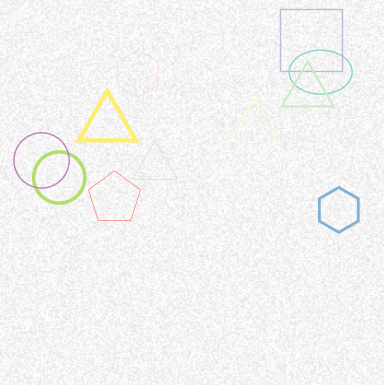[{"shape": "oval", "thickness": 1, "radius": 0.41, "center": [0.833, 0.813]}, {"shape": "triangle", "thickness": 0.5, "radius": 0.37, "center": [0.658, 0.67]}, {"shape": "square", "thickness": 1, "radius": 0.4, "center": [0.808, 0.897]}, {"shape": "pentagon", "thickness": 0.5, "radius": 0.36, "center": [0.297, 0.485]}, {"shape": "hexagon", "thickness": 2, "radius": 0.29, "center": [0.88, 0.455]}, {"shape": "circle", "thickness": 2.5, "radius": 0.33, "center": [0.154, 0.539]}, {"shape": "hexagon", "thickness": 0.5, "radius": 0.3, "center": [0.358, 0.809]}, {"shape": "triangle", "thickness": 0.5, "radius": 0.34, "center": [0.402, 0.567]}, {"shape": "circle", "thickness": 1, "radius": 0.36, "center": [0.108, 0.583]}, {"shape": "triangle", "thickness": 1.5, "radius": 0.39, "center": [0.799, 0.762]}, {"shape": "triangle", "thickness": 3, "radius": 0.43, "center": [0.279, 0.678]}]